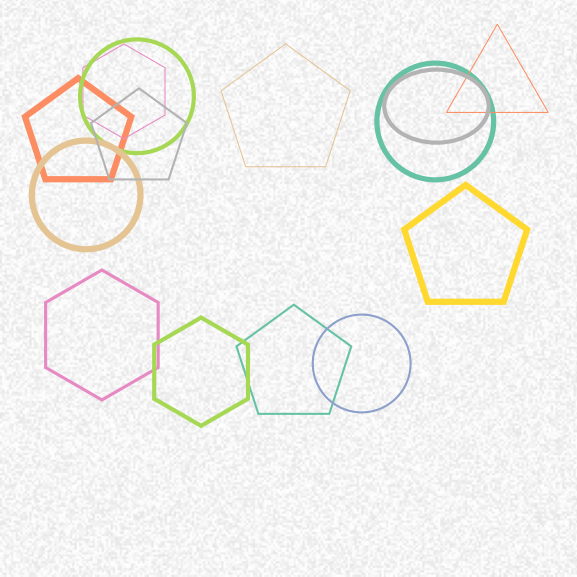[{"shape": "circle", "thickness": 2.5, "radius": 0.51, "center": [0.754, 0.789]}, {"shape": "pentagon", "thickness": 1, "radius": 0.52, "center": [0.509, 0.367]}, {"shape": "triangle", "thickness": 0.5, "radius": 0.51, "center": [0.861, 0.855]}, {"shape": "pentagon", "thickness": 3, "radius": 0.48, "center": [0.135, 0.767]}, {"shape": "circle", "thickness": 1, "radius": 0.42, "center": [0.626, 0.37]}, {"shape": "hexagon", "thickness": 0.5, "radius": 0.41, "center": [0.215, 0.841]}, {"shape": "hexagon", "thickness": 1.5, "radius": 0.56, "center": [0.176, 0.419]}, {"shape": "circle", "thickness": 2, "radius": 0.49, "center": [0.237, 0.832]}, {"shape": "hexagon", "thickness": 2, "radius": 0.47, "center": [0.348, 0.356]}, {"shape": "pentagon", "thickness": 3, "radius": 0.56, "center": [0.806, 0.567]}, {"shape": "circle", "thickness": 3, "radius": 0.47, "center": [0.149, 0.662]}, {"shape": "pentagon", "thickness": 0.5, "radius": 0.59, "center": [0.495, 0.806]}, {"shape": "pentagon", "thickness": 1, "radius": 0.44, "center": [0.241, 0.759]}, {"shape": "oval", "thickness": 2, "radius": 0.45, "center": [0.756, 0.815]}]